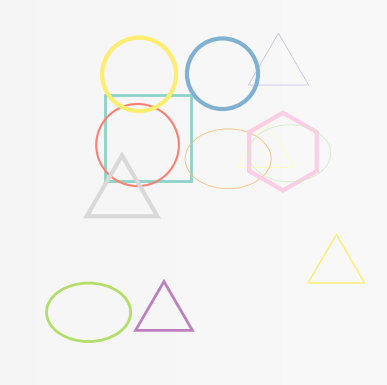[{"shape": "square", "thickness": 2, "radius": 0.55, "center": [0.381, 0.641]}, {"shape": "triangle", "thickness": 0.5, "radius": 0.42, "center": [0.686, 0.607]}, {"shape": "triangle", "thickness": 0.5, "radius": 0.45, "center": [0.719, 0.824]}, {"shape": "circle", "thickness": 1.5, "radius": 0.53, "center": [0.355, 0.623]}, {"shape": "circle", "thickness": 3, "radius": 0.46, "center": [0.574, 0.808]}, {"shape": "oval", "thickness": 0.5, "radius": 0.56, "center": [0.589, 0.588]}, {"shape": "oval", "thickness": 2, "radius": 0.54, "center": [0.229, 0.189]}, {"shape": "hexagon", "thickness": 3, "radius": 0.5, "center": [0.73, 0.606]}, {"shape": "triangle", "thickness": 3, "radius": 0.53, "center": [0.315, 0.491]}, {"shape": "triangle", "thickness": 2, "radius": 0.42, "center": [0.423, 0.184]}, {"shape": "oval", "thickness": 0.5, "radius": 0.53, "center": [0.748, 0.602]}, {"shape": "triangle", "thickness": 1, "radius": 0.42, "center": [0.868, 0.307]}, {"shape": "circle", "thickness": 3, "radius": 0.48, "center": [0.359, 0.807]}]